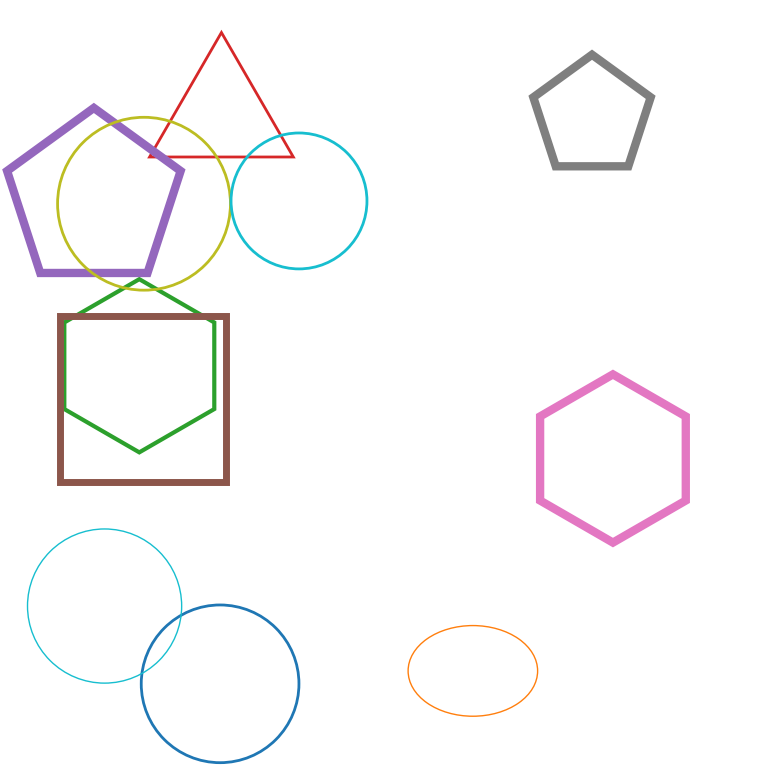[{"shape": "circle", "thickness": 1, "radius": 0.51, "center": [0.286, 0.112]}, {"shape": "oval", "thickness": 0.5, "radius": 0.42, "center": [0.614, 0.129]}, {"shape": "hexagon", "thickness": 1.5, "radius": 0.56, "center": [0.181, 0.525]}, {"shape": "triangle", "thickness": 1, "radius": 0.54, "center": [0.288, 0.85]}, {"shape": "pentagon", "thickness": 3, "radius": 0.59, "center": [0.122, 0.741]}, {"shape": "square", "thickness": 2.5, "radius": 0.54, "center": [0.186, 0.482]}, {"shape": "hexagon", "thickness": 3, "radius": 0.55, "center": [0.796, 0.405]}, {"shape": "pentagon", "thickness": 3, "radius": 0.4, "center": [0.769, 0.849]}, {"shape": "circle", "thickness": 1, "radius": 0.56, "center": [0.187, 0.735]}, {"shape": "circle", "thickness": 1, "radius": 0.44, "center": [0.388, 0.739]}, {"shape": "circle", "thickness": 0.5, "radius": 0.5, "center": [0.136, 0.213]}]